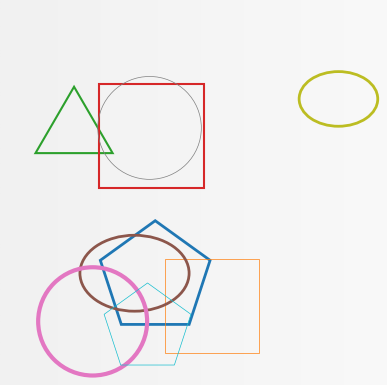[{"shape": "pentagon", "thickness": 2, "radius": 0.74, "center": [0.401, 0.278]}, {"shape": "square", "thickness": 0.5, "radius": 0.61, "center": [0.547, 0.206]}, {"shape": "triangle", "thickness": 1.5, "radius": 0.57, "center": [0.191, 0.66]}, {"shape": "square", "thickness": 1.5, "radius": 0.68, "center": [0.392, 0.646]}, {"shape": "oval", "thickness": 2, "radius": 0.7, "center": [0.347, 0.29]}, {"shape": "circle", "thickness": 3, "radius": 0.7, "center": [0.239, 0.165]}, {"shape": "circle", "thickness": 0.5, "radius": 0.67, "center": [0.386, 0.668]}, {"shape": "oval", "thickness": 2, "radius": 0.51, "center": [0.873, 0.743]}, {"shape": "pentagon", "thickness": 0.5, "radius": 0.59, "center": [0.381, 0.147]}]